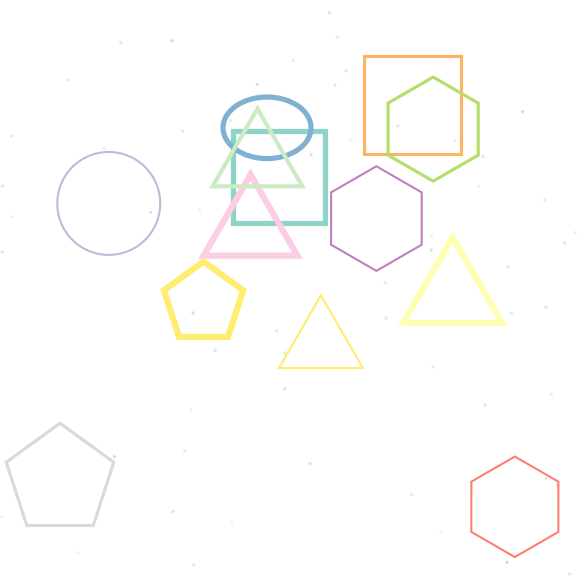[{"shape": "square", "thickness": 2.5, "radius": 0.4, "center": [0.484, 0.692]}, {"shape": "triangle", "thickness": 3, "radius": 0.49, "center": [0.784, 0.489]}, {"shape": "circle", "thickness": 1, "radius": 0.45, "center": [0.188, 0.647]}, {"shape": "hexagon", "thickness": 1, "radius": 0.44, "center": [0.892, 0.122]}, {"shape": "oval", "thickness": 2.5, "radius": 0.38, "center": [0.462, 0.778]}, {"shape": "square", "thickness": 1.5, "radius": 0.42, "center": [0.714, 0.817]}, {"shape": "hexagon", "thickness": 1.5, "radius": 0.45, "center": [0.75, 0.776]}, {"shape": "triangle", "thickness": 3, "radius": 0.47, "center": [0.434, 0.603]}, {"shape": "pentagon", "thickness": 1.5, "radius": 0.49, "center": [0.104, 0.168]}, {"shape": "hexagon", "thickness": 1, "radius": 0.45, "center": [0.652, 0.621]}, {"shape": "triangle", "thickness": 2, "radius": 0.45, "center": [0.446, 0.721]}, {"shape": "pentagon", "thickness": 3, "radius": 0.36, "center": [0.352, 0.474]}, {"shape": "triangle", "thickness": 1, "radius": 0.42, "center": [0.556, 0.404]}]